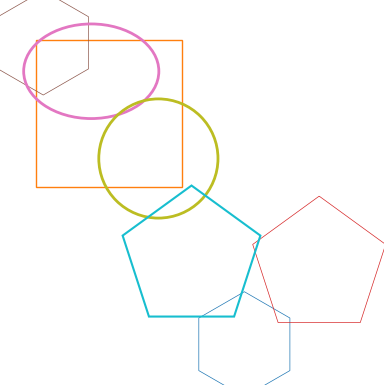[{"shape": "hexagon", "thickness": 0.5, "radius": 0.68, "center": [0.635, 0.106]}, {"shape": "square", "thickness": 1, "radius": 0.95, "center": [0.283, 0.706]}, {"shape": "pentagon", "thickness": 0.5, "radius": 0.91, "center": [0.829, 0.309]}, {"shape": "hexagon", "thickness": 0.5, "radius": 0.68, "center": [0.112, 0.889]}, {"shape": "oval", "thickness": 2, "radius": 0.88, "center": [0.237, 0.815]}, {"shape": "circle", "thickness": 2, "radius": 0.77, "center": [0.411, 0.588]}, {"shape": "pentagon", "thickness": 1.5, "radius": 0.94, "center": [0.497, 0.33]}]